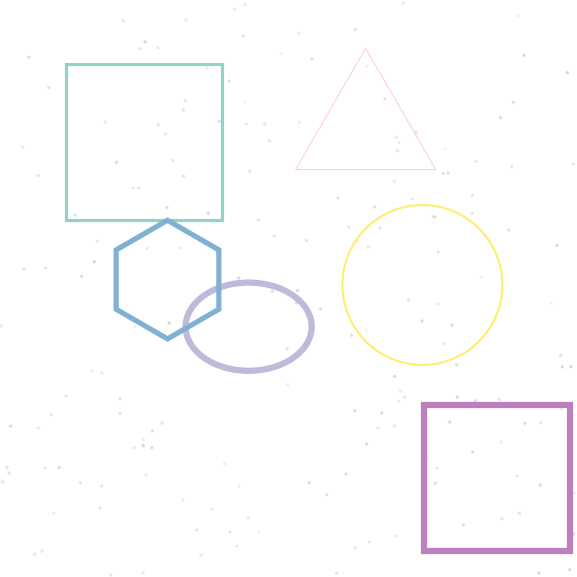[{"shape": "square", "thickness": 1.5, "radius": 0.68, "center": [0.25, 0.753]}, {"shape": "oval", "thickness": 3, "radius": 0.55, "center": [0.431, 0.433]}, {"shape": "hexagon", "thickness": 2.5, "radius": 0.51, "center": [0.29, 0.515]}, {"shape": "triangle", "thickness": 0.5, "radius": 0.7, "center": [0.633, 0.776]}, {"shape": "square", "thickness": 3, "radius": 0.63, "center": [0.861, 0.171]}, {"shape": "circle", "thickness": 1, "radius": 0.69, "center": [0.731, 0.506]}]